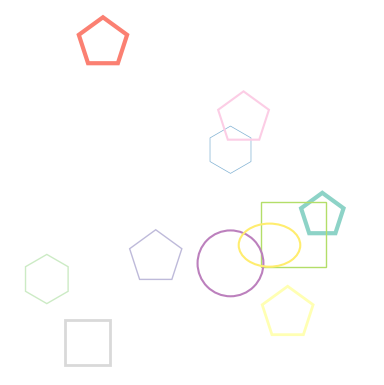[{"shape": "pentagon", "thickness": 3, "radius": 0.29, "center": [0.837, 0.441]}, {"shape": "pentagon", "thickness": 2, "radius": 0.35, "center": [0.747, 0.187]}, {"shape": "pentagon", "thickness": 1, "radius": 0.36, "center": [0.404, 0.332]}, {"shape": "pentagon", "thickness": 3, "radius": 0.33, "center": [0.267, 0.889]}, {"shape": "hexagon", "thickness": 0.5, "radius": 0.31, "center": [0.599, 0.611]}, {"shape": "square", "thickness": 1, "radius": 0.42, "center": [0.762, 0.391]}, {"shape": "pentagon", "thickness": 1.5, "radius": 0.35, "center": [0.633, 0.693]}, {"shape": "square", "thickness": 2, "radius": 0.29, "center": [0.227, 0.11]}, {"shape": "circle", "thickness": 1.5, "radius": 0.43, "center": [0.599, 0.316]}, {"shape": "hexagon", "thickness": 1, "radius": 0.32, "center": [0.122, 0.275]}, {"shape": "oval", "thickness": 1.5, "radius": 0.4, "center": [0.7, 0.363]}]